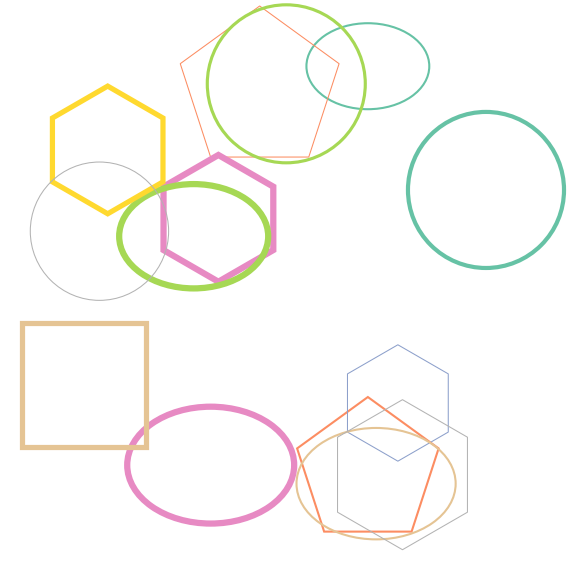[{"shape": "oval", "thickness": 1, "radius": 0.53, "center": [0.637, 0.884]}, {"shape": "circle", "thickness": 2, "radius": 0.68, "center": [0.842, 0.67]}, {"shape": "pentagon", "thickness": 1, "radius": 0.64, "center": [0.637, 0.183]}, {"shape": "pentagon", "thickness": 0.5, "radius": 0.72, "center": [0.45, 0.844]}, {"shape": "hexagon", "thickness": 0.5, "radius": 0.5, "center": [0.689, 0.301]}, {"shape": "hexagon", "thickness": 3, "radius": 0.55, "center": [0.378, 0.621]}, {"shape": "oval", "thickness": 3, "radius": 0.72, "center": [0.365, 0.194]}, {"shape": "circle", "thickness": 1.5, "radius": 0.68, "center": [0.496, 0.854]}, {"shape": "oval", "thickness": 3, "radius": 0.65, "center": [0.335, 0.59]}, {"shape": "hexagon", "thickness": 2.5, "radius": 0.55, "center": [0.186, 0.739]}, {"shape": "square", "thickness": 2.5, "radius": 0.54, "center": [0.145, 0.332]}, {"shape": "oval", "thickness": 1, "radius": 0.69, "center": [0.651, 0.162]}, {"shape": "circle", "thickness": 0.5, "radius": 0.6, "center": [0.172, 0.599]}, {"shape": "hexagon", "thickness": 0.5, "radius": 0.65, "center": [0.697, 0.177]}]